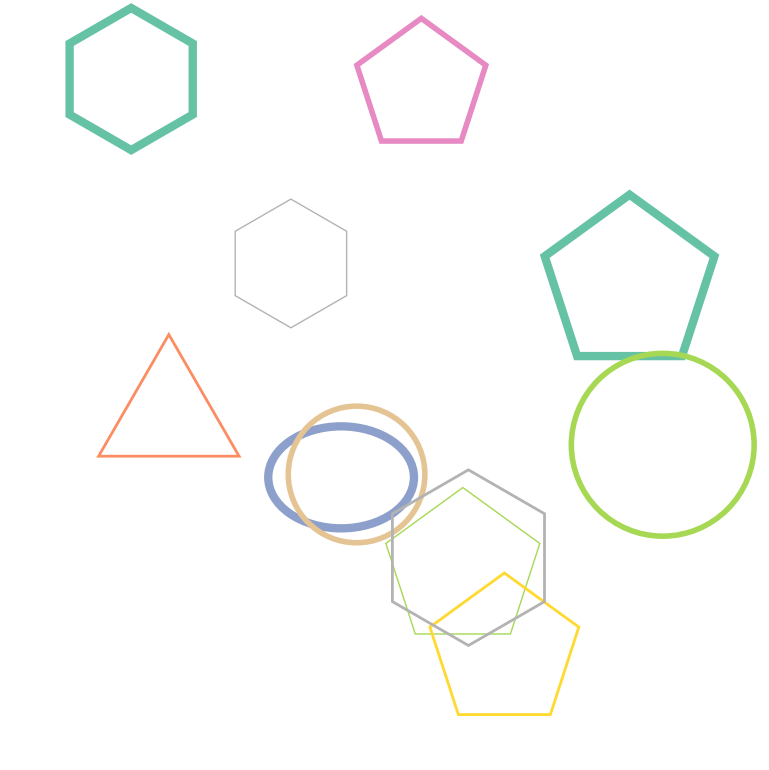[{"shape": "hexagon", "thickness": 3, "radius": 0.46, "center": [0.17, 0.897]}, {"shape": "pentagon", "thickness": 3, "radius": 0.58, "center": [0.818, 0.631]}, {"shape": "triangle", "thickness": 1, "radius": 0.53, "center": [0.219, 0.46]}, {"shape": "oval", "thickness": 3, "radius": 0.47, "center": [0.443, 0.38]}, {"shape": "pentagon", "thickness": 2, "radius": 0.44, "center": [0.547, 0.888]}, {"shape": "circle", "thickness": 2, "radius": 0.59, "center": [0.861, 0.422]}, {"shape": "pentagon", "thickness": 0.5, "radius": 0.53, "center": [0.601, 0.262]}, {"shape": "pentagon", "thickness": 1, "radius": 0.51, "center": [0.655, 0.154]}, {"shape": "circle", "thickness": 2, "radius": 0.44, "center": [0.463, 0.384]}, {"shape": "hexagon", "thickness": 1, "radius": 0.57, "center": [0.608, 0.276]}, {"shape": "hexagon", "thickness": 0.5, "radius": 0.42, "center": [0.378, 0.658]}]